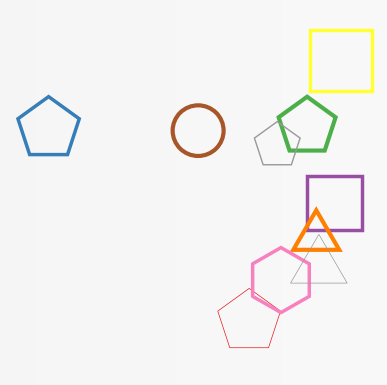[{"shape": "pentagon", "thickness": 0.5, "radius": 0.43, "center": [0.643, 0.166]}, {"shape": "pentagon", "thickness": 2.5, "radius": 0.42, "center": [0.125, 0.666]}, {"shape": "pentagon", "thickness": 3, "radius": 0.39, "center": [0.793, 0.671]}, {"shape": "square", "thickness": 2.5, "radius": 0.35, "center": [0.863, 0.473]}, {"shape": "triangle", "thickness": 3, "radius": 0.34, "center": [0.816, 0.385]}, {"shape": "square", "thickness": 2.5, "radius": 0.4, "center": [0.88, 0.843]}, {"shape": "circle", "thickness": 3, "radius": 0.33, "center": [0.511, 0.661]}, {"shape": "hexagon", "thickness": 2.5, "radius": 0.42, "center": [0.725, 0.272]}, {"shape": "pentagon", "thickness": 1, "radius": 0.31, "center": [0.715, 0.622]}, {"shape": "triangle", "thickness": 0.5, "radius": 0.42, "center": [0.823, 0.307]}]